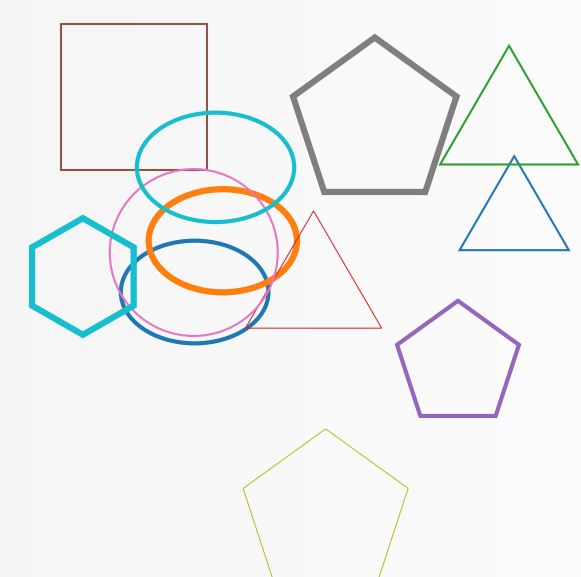[{"shape": "oval", "thickness": 2, "radius": 0.63, "center": [0.335, 0.493]}, {"shape": "triangle", "thickness": 1, "radius": 0.54, "center": [0.885, 0.62]}, {"shape": "oval", "thickness": 3, "radius": 0.64, "center": [0.383, 0.582]}, {"shape": "triangle", "thickness": 1, "radius": 0.69, "center": [0.876, 0.783]}, {"shape": "triangle", "thickness": 0.5, "radius": 0.68, "center": [0.539, 0.499]}, {"shape": "pentagon", "thickness": 2, "radius": 0.55, "center": [0.788, 0.368]}, {"shape": "square", "thickness": 1, "radius": 0.63, "center": [0.231, 0.831]}, {"shape": "circle", "thickness": 1, "radius": 0.72, "center": [0.333, 0.562]}, {"shape": "pentagon", "thickness": 3, "radius": 0.74, "center": [0.645, 0.786]}, {"shape": "pentagon", "thickness": 0.5, "radius": 0.75, "center": [0.56, 0.107]}, {"shape": "oval", "thickness": 2, "radius": 0.68, "center": [0.371, 0.709]}, {"shape": "hexagon", "thickness": 3, "radius": 0.5, "center": [0.143, 0.52]}]